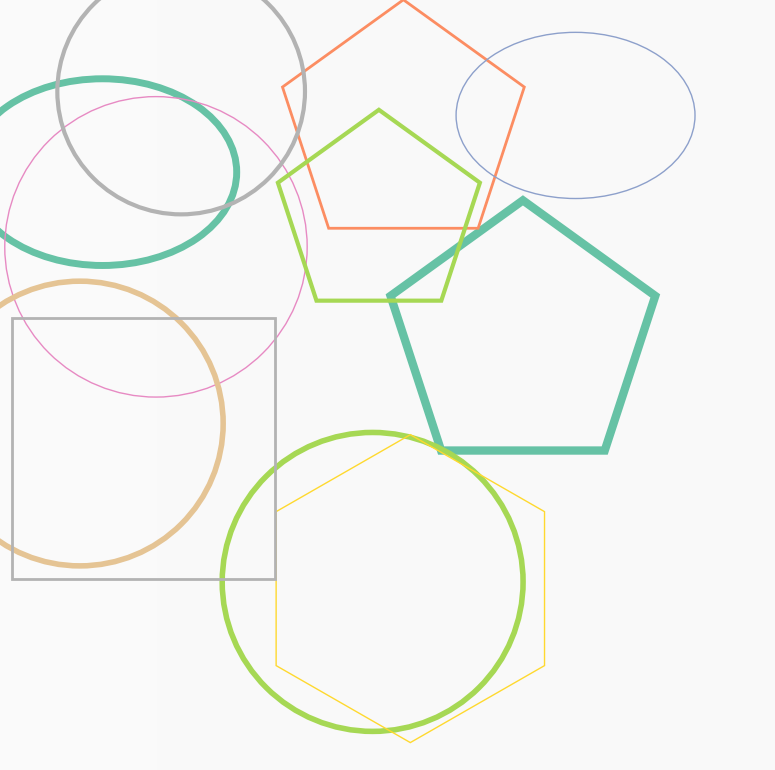[{"shape": "oval", "thickness": 2.5, "radius": 0.87, "center": [0.132, 0.776]}, {"shape": "pentagon", "thickness": 3, "radius": 0.9, "center": [0.675, 0.56]}, {"shape": "pentagon", "thickness": 1, "radius": 0.82, "center": [0.521, 0.836]}, {"shape": "oval", "thickness": 0.5, "radius": 0.77, "center": [0.743, 0.85]}, {"shape": "circle", "thickness": 0.5, "radius": 0.98, "center": [0.201, 0.679]}, {"shape": "circle", "thickness": 2, "radius": 0.97, "center": [0.481, 0.244]}, {"shape": "pentagon", "thickness": 1.5, "radius": 0.69, "center": [0.489, 0.72]}, {"shape": "hexagon", "thickness": 0.5, "radius": 1.0, "center": [0.529, 0.236]}, {"shape": "circle", "thickness": 2, "radius": 0.92, "center": [0.103, 0.45]}, {"shape": "circle", "thickness": 1.5, "radius": 0.8, "center": [0.234, 0.881]}, {"shape": "square", "thickness": 1, "radius": 0.85, "center": [0.185, 0.418]}]